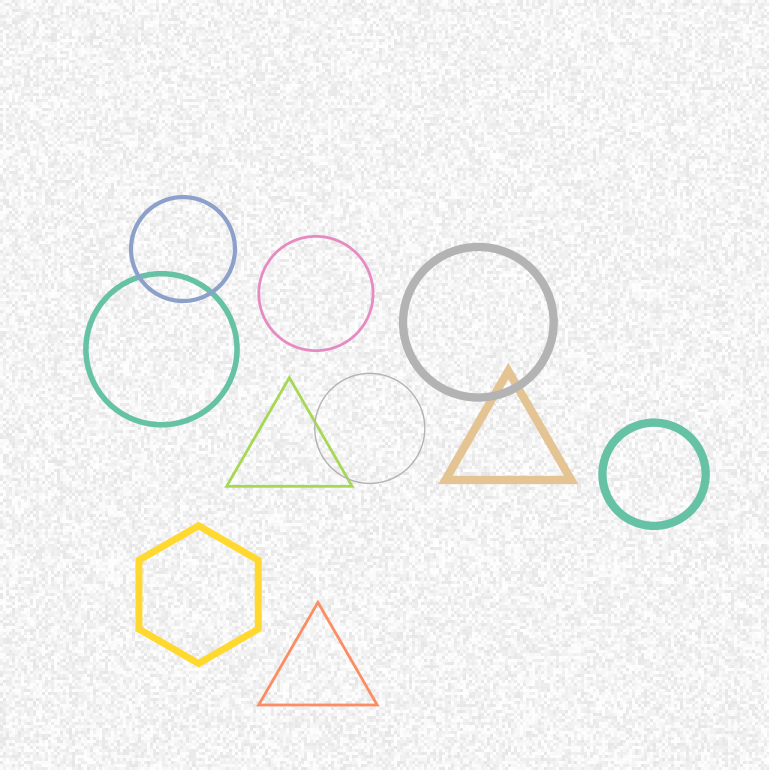[{"shape": "circle", "thickness": 3, "radius": 0.34, "center": [0.849, 0.384]}, {"shape": "circle", "thickness": 2, "radius": 0.49, "center": [0.21, 0.546]}, {"shape": "triangle", "thickness": 1, "radius": 0.44, "center": [0.413, 0.129]}, {"shape": "circle", "thickness": 1.5, "radius": 0.34, "center": [0.238, 0.677]}, {"shape": "circle", "thickness": 1, "radius": 0.37, "center": [0.41, 0.619]}, {"shape": "triangle", "thickness": 1, "radius": 0.47, "center": [0.376, 0.415]}, {"shape": "hexagon", "thickness": 2.5, "radius": 0.45, "center": [0.258, 0.228]}, {"shape": "triangle", "thickness": 3, "radius": 0.47, "center": [0.66, 0.424]}, {"shape": "circle", "thickness": 3, "radius": 0.49, "center": [0.621, 0.582]}, {"shape": "circle", "thickness": 0.5, "radius": 0.36, "center": [0.48, 0.444]}]